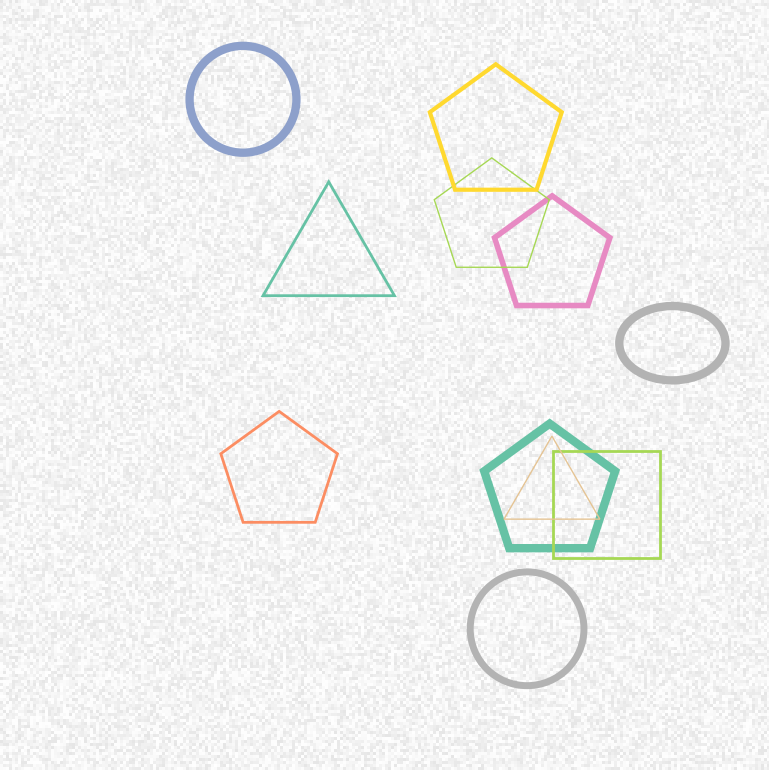[{"shape": "triangle", "thickness": 1, "radius": 0.49, "center": [0.427, 0.665]}, {"shape": "pentagon", "thickness": 3, "radius": 0.45, "center": [0.714, 0.36]}, {"shape": "pentagon", "thickness": 1, "radius": 0.4, "center": [0.363, 0.386]}, {"shape": "circle", "thickness": 3, "radius": 0.35, "center": [0.316, 0.871]}, {"shape": "pentagon", "thickness": 2, "radius": 0.39, "center": [0.717, 0.667]}, {"shape": "square", "thickness": 1, "radius": 0.35, "center": [0.788, 0.345]}, {"shape": "pentagon", "thickness": 0.5, "radius": 0.39, "center": [0.639, 0.716]}, {"shape": "pentagon", "thickness": 1.5, "radius": 0.45, "center": [0.644, 0.826]}, {"shape": "triangle", "thickness": 0.5, "radius": 0.36, "center": [0.717, 0.362]}, {"shape": "oval", "thickness": 3, "radius": 0.34, "center": [0.873, 0.554]}, {"shape": "circle", "thickness": 2.5, "radius": 0.37, "center": [0.685, 0.183]}]